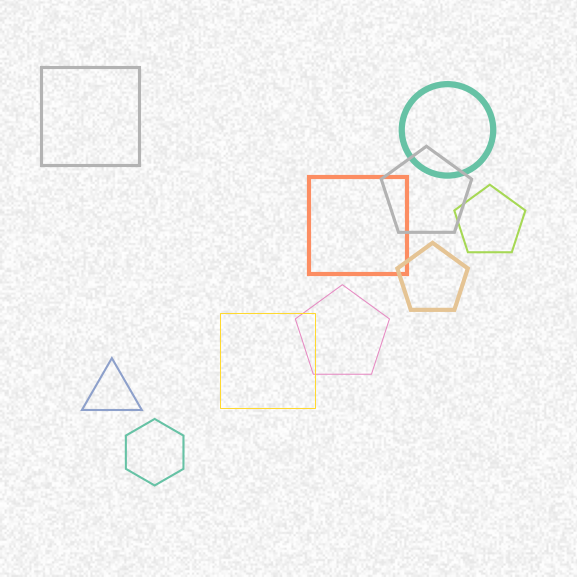[{"shape": "circle", "thickness": 3, "radius": 0.4, "center": [0.775, 0.774]}, {"shape": "hexagon", "thickness": 1, "radius": 0.29, "center": [0.268, 0.216]}, {"shape": "square", "thickness": 2, "radius": 0.42, "center": [0.62, 0.608]}, {"shape": "triangle", "thickness": 1, "radius": 0.3, "center": [0.194, 0.319]}, {"shape": "pentagon", "thickness": 0.5, "radius": 0.43, "center": [0.593, 0.42]}, {"shape": "pentagon", "thickness": 1, "radius": 0.32, "center": [0.848, 0.615]}, {"shape": "square", "thickness": 0.5, "radius": 0.41, "center": [0.464, 0.375]}, {"shape": "pentagon", "thickness": 2, "radius": 0.32, "center": [0.749, 0.514]}, {"shape": "square", "thickness": 1.5, "radius": 0.43, "center": [0.156, 0.799]}, {"shape": "pentagon", "thickness": 1.5, "radius": 0.41, "center": [0.738, 0.663]}]